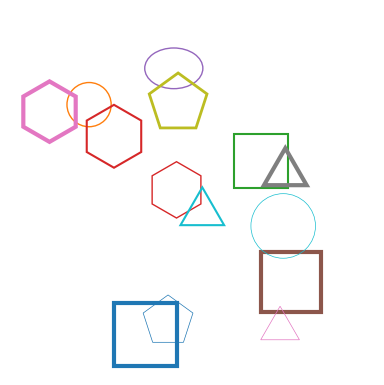[{"shape": "pentagon", "thickness": 0.5, "radius": 0.34, "center": [0.437, 0.166]}, {"shape": "square", "thickness": 3, "radius": 0.41, "center": [0.377, 0.13]}, {"shape": "circle", "thickness": 1, "radius": 0.29, "center": [0.231, 0.728]}, {"shape": "square", "thickness": 1.5, "radius": 0.35, "center": [0.678, 0.581]}, {"shape": "hexagon", "thickness": 1, "radius": 0.37, "center": [0.458, 0.507]}, {"shape": "hexagon", "thickness": 1.5, "radius": 0.41, "center": [0.296, 0.646]}, {"shape": "oval", "thickness": 1, "radius": 0.38, "center": [0.451, 0.823]}, {"shape": "square", "thickness": 3, "radius": 0.39, "center": [0.755, 0.268]}, {"shape": "hexagon", "thickness": 3, "radius": 0.39, "center": [0.129, 0.71]}, {"shape": "triangle", "thickness": 0.5, "radius": 0.29, "center": [0.727, 0.147]}, {"shape": "triangle", "thickness": 3, "radius": 0.32, "center": [0.741, 0.551]}, {"shape": "pentagon", "thickness": 2, "radius": 0.39, "center": [0.463, 0.732]}, {"shape": "circle", "thickness": 0.5, "radius": 0.42, "center": [0.736, 0.413]}, {"shape": "triangle", "thickness": 1.5, "radius": 0.33, "center": [0.525, 0.448]}]